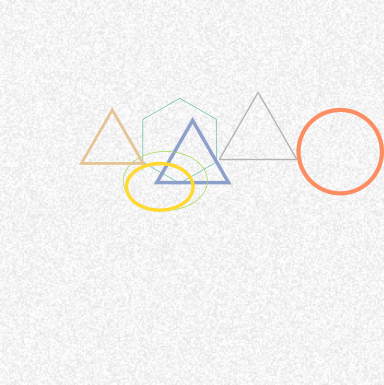[{"shape": "hexagon", "thickness": 0.5, "radius": 0.55, "center": [0.467, 0.634]}, {"shape": "circle", "thickness": 3, "radius": 0.54, "center": [0.884, 0.606]}, {"shape": "triangle", "thickness": 2.5, "radius": 0.54, "center": [0.5, 0.58]}, {"shape": "oval", "thickness": 0.5, "radius": 0.55, "center": [0.43, 0.53]}, {"shape": "oval", "thickness": 2.5, "radius": 0.43, "center": [0.415, 0.515]}, {"shape": "triangle", "thickness": 2, "radius": 0.46, "center": [0.292, 0.622]}, {"shape": "triangle", "thickness": 1, "radius": 0.58, "center": [0.67, 0.644]}]